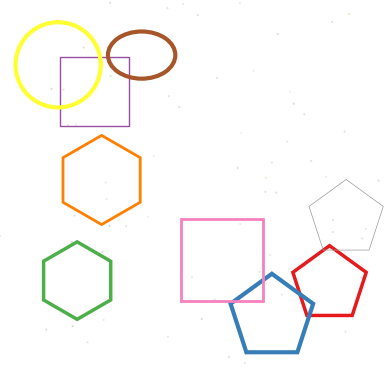[{"shape": "pentagon", "thickness": 2.5, "radius": 0.5, "center": [0.856, 0.262]}, {"shape": "pentagon", "thickness": 3, "radius": 0.56, "center": [0.706, 0.176]}, {"shape": "hexagon", "thickness": 2.5, "radius": 0.5, "center": [0.2, 0.271]}, {"shape": "square", "thickness": 1, "radius": 0.45, "center": [0.246, 0.762]}, {"shape": "hexagon", "thickness": 2, "radius": 0.58, "center": [0.264, 0.533]}, {"shape": "circle", "thickness": 3, "radius": 0.55, "center": [0.151, 0.832]}, {"shape": "oval", "thickness": 3, "radius": 0.44, "center": [0.368, 0.857]}, {"shape": "square", "thickness": 2, "radius": 0.53, "center": [0.576, 0.325]}, {"shape": "pentagon", "thickness": 0.5, "radius": 0.51, "center": [0.899, 0.432]}]